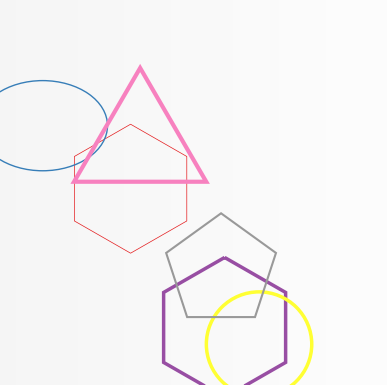[{"shape": "hexagon", "thickness": 0.5, "radius": 0.84, "center": [0.337, 0.51]}, {"shape": "oval", "thickness": 1, "radius": 0.84, "center": [0.11, 0.674]}, {"shape": "hexagon", "thickness": 2.5, "radius": 0.91, "center": [0.58, 0.15]}, {"shape": "circle", "thickness": 2.5, "radius": 0.68, "center": [0.669, 0.106]}, {"shape": "triangle", "thickness": 3, "radius": 0.98, "center": [0.362, 0.626]}, {"shape": "pentagon", "thickness": 1.5, "radius": 0.74, "center": [0.57, 0.297]}]